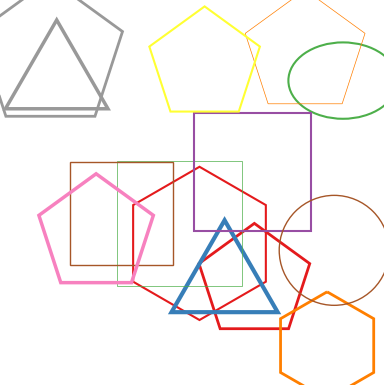[{"shape": "hexagon", "thickness": 1.5, "radius": 1.0, "center": [0.518, 0.368]}, {"shape": "pentagon", "thickness": 2, "radius": 0.76, "center": [0.661, 0.269]}, {"shape": "triangle", "thickness": 3, "radius": 0.8, "center": [0.583, 0.269]}, {"shape": "oval", "thickness": 1.5, "radius": 0.71, "center": [0.891, 0.791]}, {"shape": "square", "thickness": 0.5, "radius": 0.81, "center": [0.466, 0.418]}, {"shape": "square", "thickness": 1.5, "radius": 0.76, "center": [0.656, 0.553]}, {"shape": "hexagon", "thickness": 2, "radius": 0.7, "center": [0.85, 0.102]}, {"shape": "pentagon", "thickness": 0.5, "radius": 0.82, "center": [0.793, 0.863]}, {"shape": "pentagon", "thickness": 1.5, "radius": 0.75, "center": [0.531, 0.832]}, {"shape": "circle", "thickness": 1, "radius": 0.71, "center": [0.868, 0.35]}, {"shape": "square", "thickness": 1, "radius": 0.67, "center": [0.315, 0.444]}, {"shape": "pentagon", "thickness": 2.5, "radius": 0.78, "center": [0.25, 0.392]}, {"shape": "triangle", "thickness": 2.5, "radius": 0.77, "center": [0.147, 0.794]}, {"shape": "pentagon", "thickness": 2, "radius": 0.98, "center": [0.131, 0.857]}]